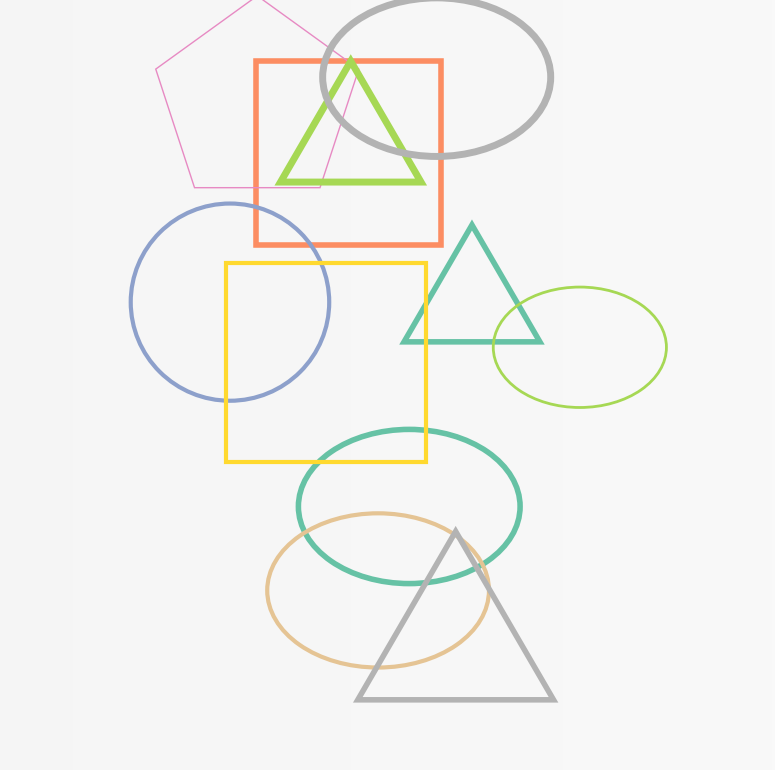[{"shape": "triangle", "thickness": 2, "radius": 0.51, "center": [0.609, 0.607]}, {"shape": "oval", "thickness": 2, "radius": 0.72, "center": [0.528, 0.342]}, {"shape": "square", "thickness": 2, "radius": 0.6, "center": [0.449, 0.801]}, {"shape": "circle", "thickness": 1.5, "radius": 0.64, "center": [0.297, 0.608]}, {"shape": "pentagon", "thickness": 0.5, "radius": 0.69, "center": [0.332, 0.868]}, {"shape": "triangle", "thickness": 2.5, "radius": 0.52, "center": [0.453, 0.816]}, {"shape": "oval", "thickness": 1, "radius": 0.56, "center": [0.748, 0.549]}, {"shape": "square", "thickness": 1.5, "radius": 0.65, "center": [0.421, 0.529]}, {"shape": "oval", "thickness": 1.5, "radius": 0.72, "center": [0.488, 0.233]}, {"shape": "triangle", "thickness": 2, "radius": 0.73, "center": [0.588, 0.164]}, {"shape": "oval", "thickness": 2.5, "radius": 0.74, "center": [0.563, 0.9]}]